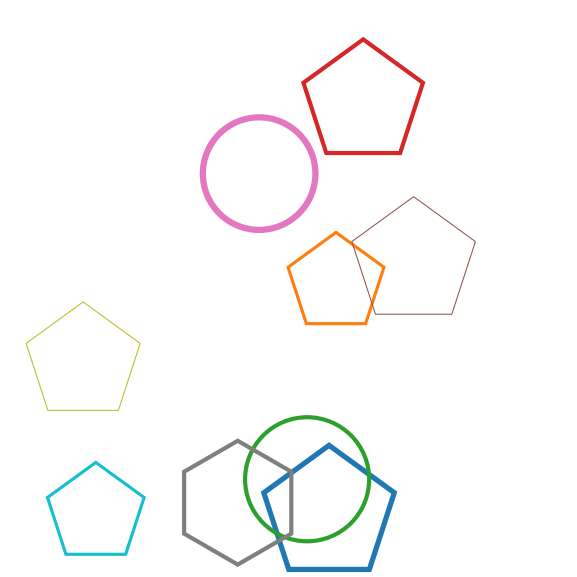[{"shape": "pentagon", "thickness": 2.5, "radius": 0.59, "center": [0.57, 0.109]}, {"shape": "pentagon", "thickness": 1.5, "radius": 0.44, "center": [0.582, 0.509]}, {"shape": "circle", "thickness": 2, "radius": 0.54, "center": [0.532, 0.169]}, {"shape": "pentagon", "thickness": 2, "radius": 0.54, "center": [0.629, 0.822]}, {"shape": "pentagon", "thickness": 0.5, "radius": 0.56, "center": [0.716, 0.546]}, {"shape": "circle", "thickness": 3, "radius": 0.49, "center": [0.449, 0.698]}, {"shape": "hexagon", "thickness": 2, "radius": 0.54, "center": [0.412, 0.129]}, {"shape": "pentagon", "thickness": 0.5, "radius": 0.52, "center": [0.144, 0.372]}, {"shape": "pentagon", "thickness": 1.5, "radius": 0.44, "center": [0.166, 0.11]}]